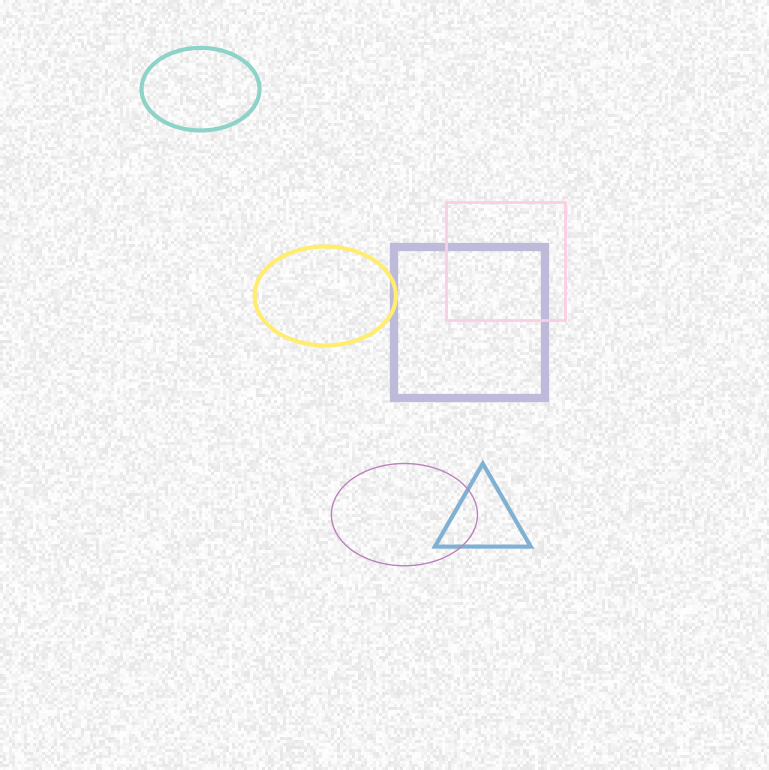[{"shape": "oval", "thickness": 1.5, "radius": 0.38, "center": [0.26, 0.884]}, {"shape": "square", "thickness": 3, "radius": 0.49, "center": [0.61, 0.581]}, {"shape": "triangle", "thickness": 1.5, "radius": 0.36, "center": [0.627, 0.326]}, {"shape": "square", "thickness": 1, "radius": 0.38, "center": [0.656, 0.661]}, {"shape": "oval", "thickness": 0.5, "radius": 0.47, "center": [0.525, 0.332]}, {"shape": "oval", "thickness": 1.5, "radius": 0.46, "center": [0.422, 0.616]}]